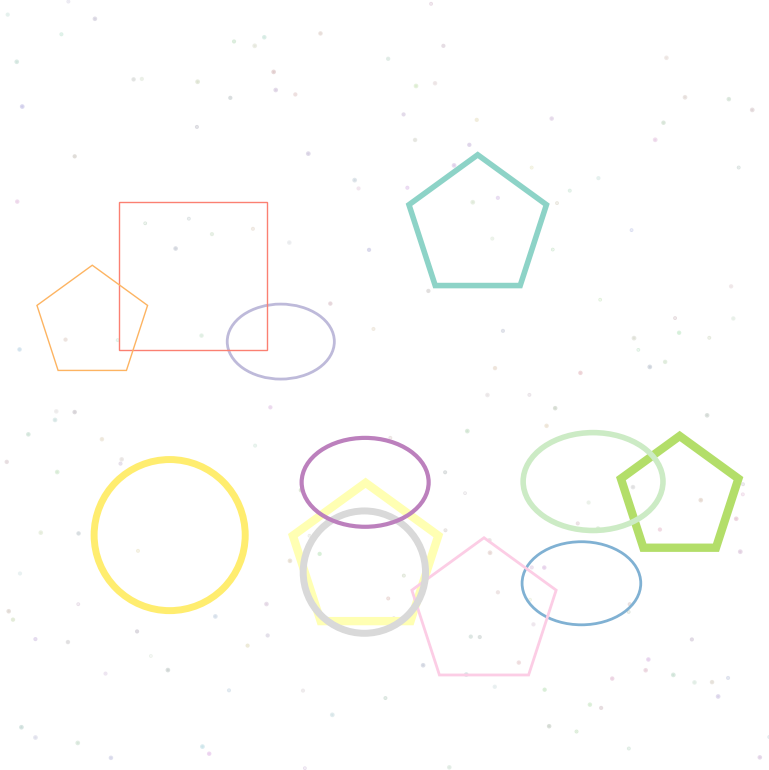[{"shape": "pentagon", "thickness": 2, "radius": 0.47, "center": [0.62, 0.705]}, {"shape": "pentagon", "thickness": 3, "radius": 0.5, "center": [0.475, 0.274]}, {"shape": "oval", "thickness": 1, "radius": 0.35, "center": [0.365, 0.556]}, {"shape": "square", "thickness": 0.5, "radius": 0.48, "center": [0.251, 0.642]}, {"shape": "oval", "thickness": 1, "radius": 0.39, "center": [0.755, 0.243]}, {"shape": "pentagon", "thickness": 0.5, "radius": 0.38, "center": [0.12, 0.58]}, {"shape": "pentagon", "thickness": 3, "radius": 0.4, "center": [0.883, 0.354]}, {"shape": "pentagon", "thickness": 1, "radius": 0.49, "center": [0.629, 0.203]}, {"shape": "circle", "thickness": 2.5, "radius": 0.4, "center": [0.473, 0.257]}, {"shape": "oval", "thickness": 1.5, "radius": 0.41, "center": [0.474, 0.374]}, {"shape": "oval", "thickness": 2, "radius": 0.45, "center": [0.77, 0.375]}, {"shape": "circle", "thickness": 2.5, "radius": 0.49, "center": [0.22, 0.305]}]